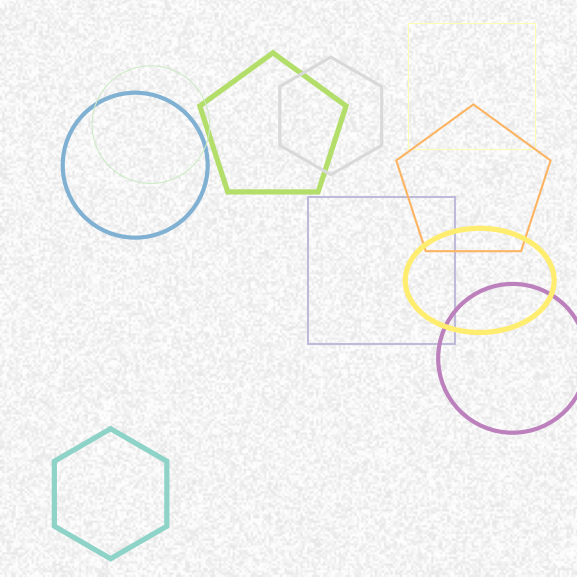[{"shape": "hexagon", "thickness": 2.5, "radius": 0.56, "center": [0.191, 0.144]}, {"shape": "square", "thickness": 0.5, "radius": 0.55, "center": [0.816, 0.85]}, {"shape": "square", "thickness": 1, "radius": 0.64, "center": [0.661, 0.53]}, {"shape": "circle", "thickness": 2, "radius": 0.63, "center": [0.234, 0.713]}, {"shape": "pentagon", "thickness": 1, "radius": 0.7, "center": [0.82, 0.678]}, {"shape": "pentagon", "thickness": 2.5, "radius": 0.67, "center": [0.473, 0.775]}, {"shape": "hexagon", "thickness": 1.5, "radius": 0.51, "center": [0.573, 0.798]}, {"shape": "circle", "thickness": 2, "radius": 0.64, "center": [0.888, 0.379]}, {"shape": "circle", "thickness": 0.5, "radius": 0.51, "center": [0.261, 0.783]}, {"shape": "oval", "thickness": 2.5, "radius": 0.64, "center": [0.831, 0.514]}]